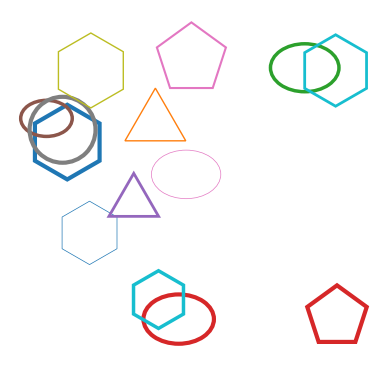[{"shape": "hexagon", "thickness": 3, "radius": 0.48, "center": [0.175, 0.631]}, {"shape": "hexagon", "thickness": 0.5, "radius": 0.41, "center": [0.233, 0.395]}, {"shape": "triangle", "thickness": 1, "radius": 0.46, "center": [0.404, 0.68]}, {"shape": "oval", "thickness": 2.5, "radius": 0.44, "center": [0.791, 0.824]}, {"shape": "pentagon", "thickness": 3, "radius": 0.41, "center": [0.875, 0.178]}, {"shape": "oval", "thickness": 3, "radius": 0.46, "center": [0.464, 0.171]}, {"shape": "triangle", "thickness": 2, "radius": 0.37, "center": [0.347, 0.475]}, {"shape": "oval", "thickness": 2.5, "radius": 0.33, "center": [0.121, 0.693]}, {"shape": "pentagon", "thickness": 1.5, "radius": 0.47, "center": [0.497, 0.848]}, {"shape": "oval", "thickness": 0.5, "radius": 0.45, "center": [0.483, 0.547]}, {"shape": "circle", "thickness": 3, "radius": 0.43, "center": [0.162, 0.663]}, {"shape": "hexagon", "thickness": 1, "radius": 0.49, "center": [0.236, 0.817]}, {"shape": "hexagon", "thickness": 2.5, "radius": 0.37, "center": [0.412, 0.222]}, {"shape": "hexagon", "thickness": 2, "radius": 0.46, "center": [0.872, 0.817]}]